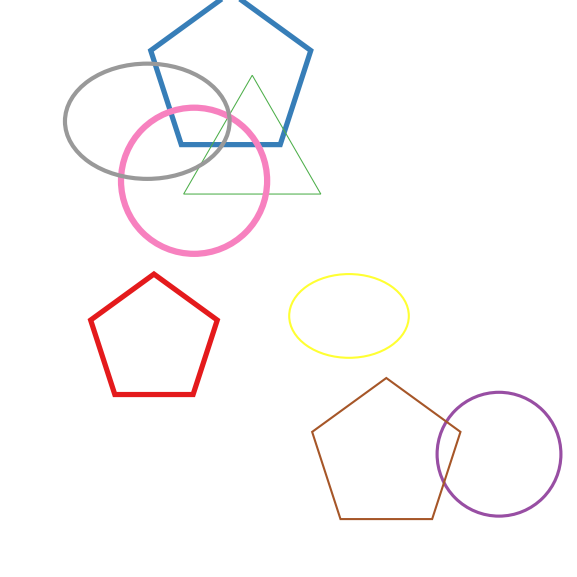[{"shape": "pentagon", "thickness": 2.5, "radius": 0.58, "center": [0.267, 0.409]}, {"shape": "pentagon", "thickness": 2.5, "radius": 0.73, "center": [0.4, 0.867]}, {"shape": "triangle", "thickness": 0.5, "radius": 0.69, "center": [0.437, 0.732]}, {"shape": "circle", "thickness": 1.5, "radius": 0.54, "center": [0.864, 0.213]}, {"shape": "oval", "thickness": 1, "radius": 0.52, "center": [0.604, 0.452]}, {"shape": "pentagon", "thickness": 1, "radius": 0.68, "center": [0.669, 0.21]}, {"shape": "circle", "thickness": 3, "radius": 0.63, "center": [0.336, 0.686]}, {"shape": "oval", "thickness": 2, "radius": 0.71, "center": [0.255, 0.789]}]